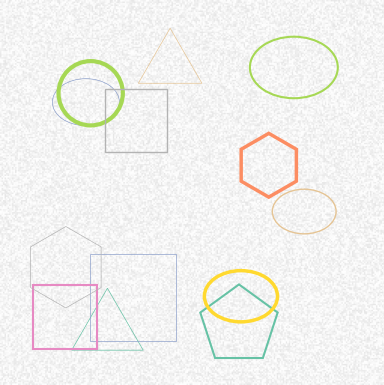[{"shape": "triangle", "thickness": 0.5, "radius": 0.54, "center": [0.279, 0.144]}, {"shape": "pentagon", "thickness": 1.5, "radius": 0.53, "center": [0.621, 0.156]}, {"shape": "hexagon", "thickness": 2.5, "radius": 0.41, "center": [0.698, 0.571]}, {"shape": "square", "thickness": 0.5, "radius": 0.56, "center": [0.346, 0.227]}, {"shape": "oval", "thickness": 0.5, "radius": 0.44, "center": [0.223, 0.735]}, {"shape": "square", "thickness": 1.5, "radius": 0.42, "center": [0.169, 0.176]}, {"shape": "circle", "thickness": 3, "radius": 0.42, "center": [0.236, 0.758]}, {"shape": "oval", "thickness": 1.5, "radius": 0.57, "center": [0.763, 0.825]}, {"shape": "oval", "thickness": 2.5, "radius": 0.47, "center": [0.626, 0.231]}, {"shape": "oval", "thickness": 1, "radius": 0.41, "center": [0.79, 0.451]}, {"shape": "triangle", "thickness": 0.5, "radius": 0.48, "center": [0.442, 0.831]}, {"shape": "square", "thickness": 1, "radius": 0.41, "center": [0.354, 0.687]}, {"shape": "hexagon", "thickness": 0.5, "radius": 0.53, "center": [0.171, 0.306]}]